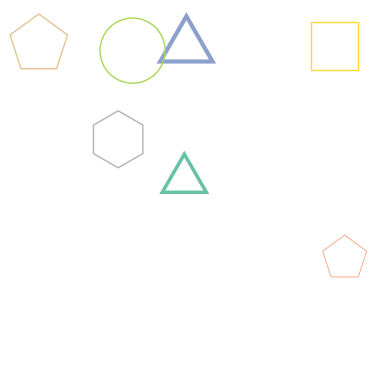[{"shape": "triangle", "thickness": 2.5, "radius": 0.33, "center": [0.479, 0.534]}, {"shape": "pentagon", "thickness": 0.5, "radius": 0.3, "center": [0.895, 0.329]}, {"shape": "triangle", "thickness": 3, "radius": 0.39, "center": [0.484, 0.879]}, {"shape": "circle", "thickness": 1, "radius": 0.42, "center": [0.344, 0.868]}, {"shape": "square", "thickness": 1, "radius": 0.31, "center": [0.868, 0.881]}, {"shape": "pentagon", "thickness": 1, "radius": 0.39, "center": [0.101, 0.885]}, {"shape": "hexagon", "thickness": 1, "radius": 0.37, "center": [0.307, 0.638]}]